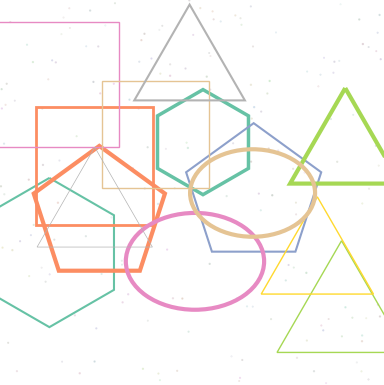[{"shape": "hexagon", "thickness": 1.5, "radius": 0.97, "center": [0.128, 0.344]}, {"shape": "hexagon", "thickness": 2.5, "radius": 0.68, "center": [0.527, 0.631]}, {"shape": "square", "thickness": 2, "radius": 0.77, "center": [0.245, 0.569]}, {"shape": "pentagon", "thickness": 3, "radius": 0.9, "center": [0.258, 0.442]}, {"shape": "pentagon", "thickness": 1.5, "radius": 0.92, "center": [0.659, 0.496]}, {"shape": "oval", "thickness": 3, "radius": 0.9, "center": [0.506, 0.321]}, {"shape": "square", "thickness": 1, "radius": 0.81, "center": [0.146, 0.78]}, {"shape": "triangle", "thickness": 3, "radius": 0.83, "center": [0.897, 0.606]}, {"shape": "triangle", "thickness": 1, "radius": 0.97, "center": [0.887, 0.181]}, {"shape": "triangle", "thickness": 1, "radius": 0.84, "center": [0.824, 0.32]}, {"shape": "square", "thickness": 1, "radius": 0.7, "center": [0.404, 0.65]}, {"shape": "oval", "thickness": 3, "radius": 0.81, "center": [0.656, 0.499]}, {"shape": "triangle", "thickness": 0.5, "radius": 0.86, "center": [0.246, 0.445]}, {"shape": "triangle", "thickness": 1.5, "radius": 0.83, "center": [0.492, 0.822]}]